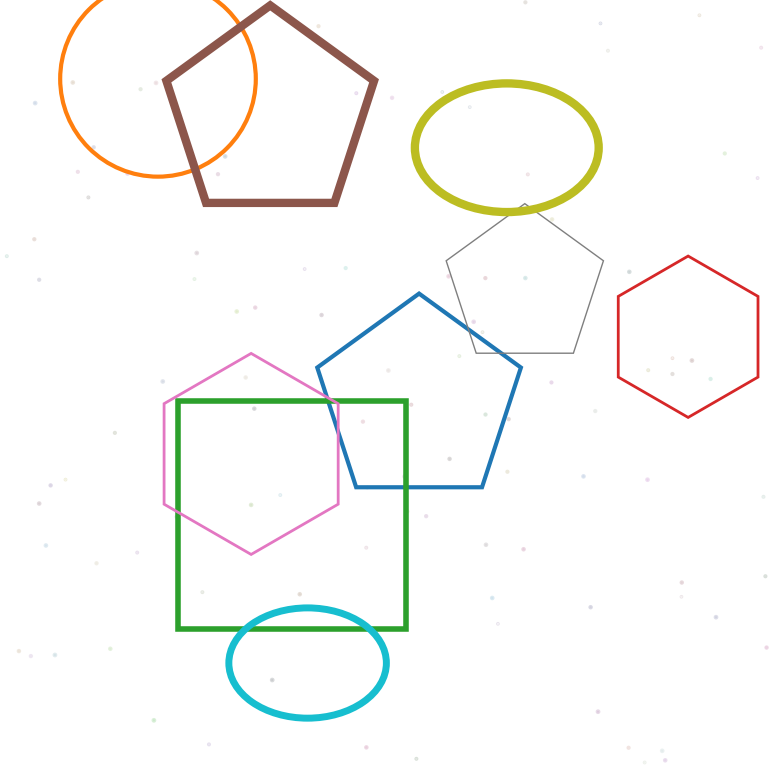[{"shape": "pentagon", "thickness": 1.5, "radius": 0.7, "center": [0.544, 0.48]}, {"shape": "circle", "thickness": 1.5, "radius": 0.64, "center": [0.205, 0.898]}, {"shape": "square", "thickness": 2, "radius": 0.74, "center": [0.38, 0.331]}, {"shape": "hexagon", "thickness": 1, "radius": 0.52, "center": [0.894, 0.563]}, {"shape": "pentagon", "thickness": 3, "radius": 0.71, "center": [0.351, 0.851]}, {"shape": "hexagon", "thickness": 1, "radius": 0.65, "center": [0.326, 0.41]}, {"shape": "pentagon", "thickness": 0.5, "radius": 0.54, "center": [0.682, 0.628]}, {"shape": "oval", "thickness": 3, "radius": 0.6, "center": [0.658, 0.808]}, {"shape": "oval", "thickness": 2.5, "radius": 0.51, "center": [0.399, 0.139]}]